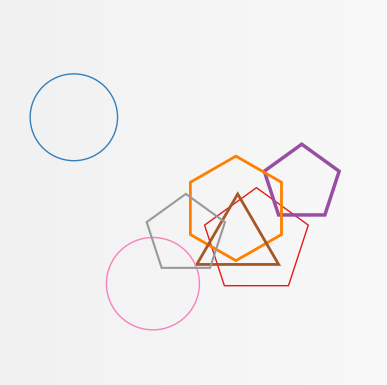[{"shape": "pentagon", "thickness": 1, "radius": 0.7, "center": [0.662, 0.372]}, {"shape": "circle", "thickness": 1, "radius": 0.56, "center": [0.191, 0.695]}, {"shape": "pentagon", "thickness": 2.5, "radius": 0.51, "center": [0.779, 0.524]}, {"shape": "hexagon", "thickness": 2, "radius": 0.68, "center": [0.609, 0.459]}, {"shape": "triangle", "thickness": 2, "radius": 0.61, "center": [0.613, 0.374]}, {"shape": "circle", "thickness": 1, "radius": 0.6, "center": [0.395, 0.263]}, {"shape": "pentagon", "thickness": 1.5, "radius": 0.53, "center": [0.48, 0.39]}]